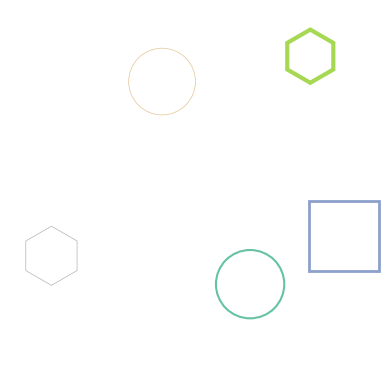[{"shape": "circle", "thickness": 1.5, "radius": 0.44, "center": [0.65, 0.262]}, {"shape": "square", "thickness": 2, "radius": 0.46, "center": [0.894, 0.387]}, {"shape": "hexagon", "thickness": 3, "radius": 0.35, "center": [0.806, 0.854]}, {"shape": "circle", "thickness": 0.5, "radius": 0.43, "center": [0.421, 0.788]}, {"shape": "hexagon", "thickness": 0.5, "radius": 0.38, "center": [0.134, 0.336]}]